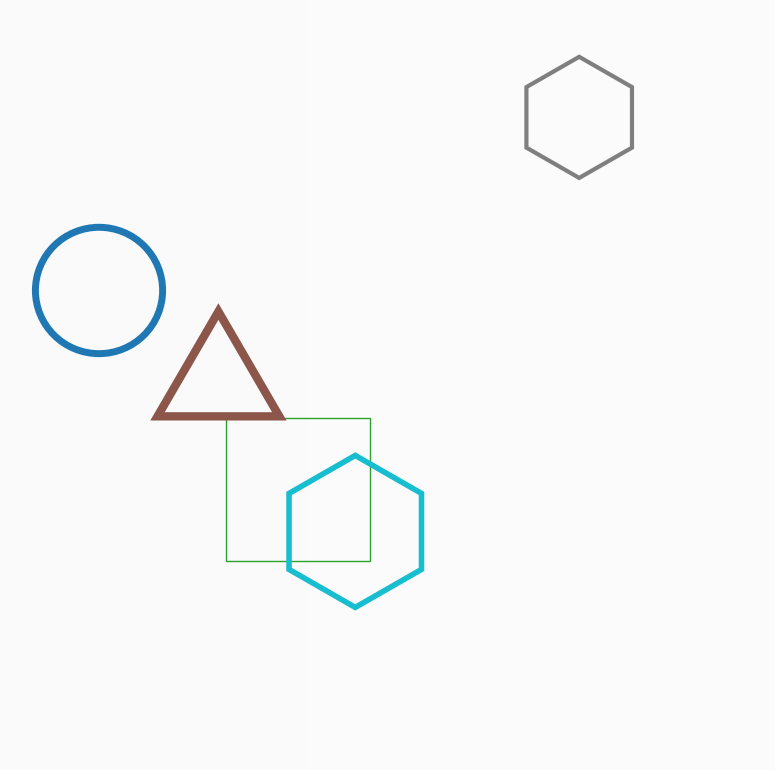[{"shape": "circle", "thickness": 2.5, "radius": 0.41, "center": [0.128, 0.623]}, {"shape": "square", "thickness": 0.5, "radius": 0.47, "center": [0.385, 0.365]}, {"shape": "triangle", "thickness": 3, "radius": 0.45, "center": [0.282, 0.505]}, {"shape": "hexagon", "thickness": 1.5, "radius": 0.39, "center": [0.747, 0.848]}, {"shape": "hexagon", "thickness": 2, "radius": 0.49, "center": [0.458, 0.31]}]